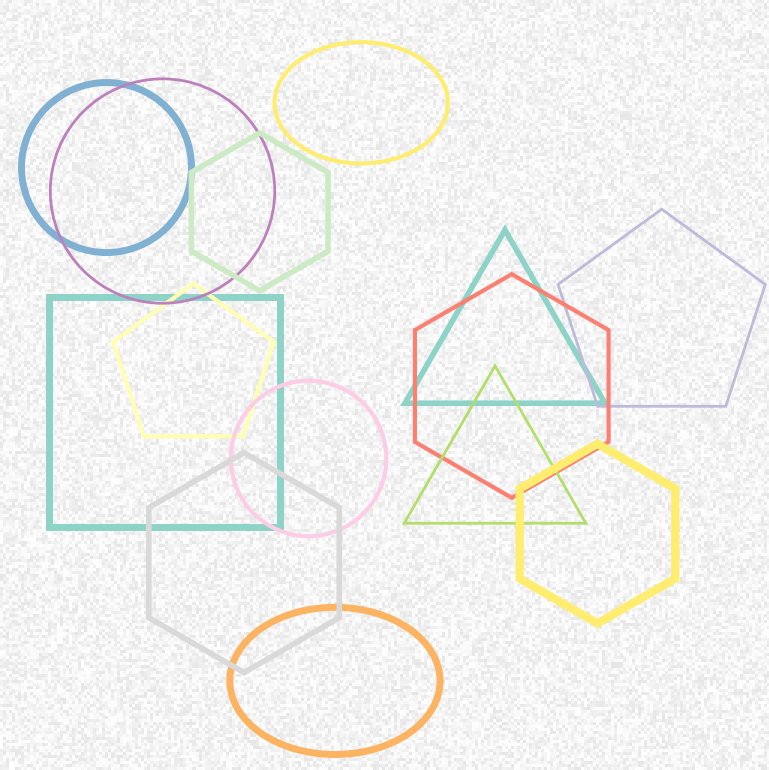[{"shape": "square", "thickness": 2.5, "radius": 0.75, "center": [0.214, 0.465]}, {"shape": "triangle", "thickness": 2, "radius": 0.75, "center": [0.656, 0.551]}, {"shape": "pentagon", "thickness": 1.5, "radius": 0.55, "center": [0.251, 0.522]}, {"shape": "pentagon", "thickness": 1, "radius": 0.71, "center": [0.859, 0.587]}, {"shape": "hexagon", "thickness": 1.5, "radius": 0.73, "center": [0.665, 0.499]}, {"shape": "circle", "thickness": 2.5, "radius": 0.55, "center": [0.138, 0.782]}, {"shape": "oval", "thickness": 2.5, "radius": 0.68, "center": [0.435, 0.116]}, {"shape": "triangle", "thickness": 1, "radius": 0.68, "center": [0.643, 0.389]}, {"shape": "circle", "thickness": 1.5, "radius": 0.5, "center": [0.401, 0.405]}, {"shape": "hexagon", "thickness": 2, "radius": 0.71, "center": [0.317, 0.269]}, {"shape": "circle", "thickness": 1, "radius": 0.73, "center": [0.211, 0.752]}, {"shape": "hexagon", "thickness": 2, "radius": 0.51, "center": [0.337, 0.725]}, {"shape": "oval", "thickness": 1.5, "radius": 0.56, "center": [0.469, 0.866]}, {"shape": "hexagon", "thickness": 3, "radius": 0.58, "center": [0.776, 0.307]}]